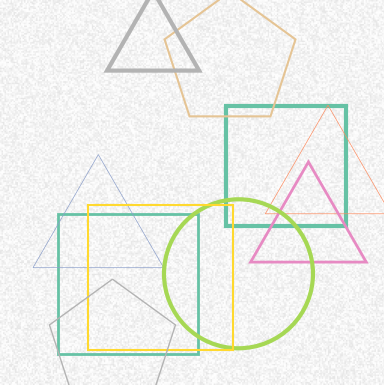[{"shape": "square", "thickness": 2, "radius": 0.91, "center": [0.332, 0.263]}, {"shape": "square", "thickness": 3, "radius": 0.78, "center": [0.744, 0.569]}, {"shape": "triangle", "thickness": 0.5, "radius": 0.94, "center": [0.852, 0.539]}, {"shape": "triangle", "thickness": 0.5, "radius": 0.98, "center": [0.255, 0.403]}, {"shape": "triangle", "thickness": 2, "radius": 0.87, "center": [0.801, 0.406]}, {"shape": "circle", "thickness": 3, "radius": 0.97, "center": [0.619, 0.289]}, {"shape": "square", "thickness": 1.5, "radius": 0.94, "center": [0.417, 0.28]}, {"shape": "pentagon", "thickness": 1.5, "radius": 0.89, "center": [0.597, 0.842]}, {"shape": "triangle", "thickness": 3, "radius": 0.69, "center": [0.398, 0.886]}, {"shape": "pentagon", "thickness": 1, "radius": 0.86, "center": [0.292, 0.103]}]